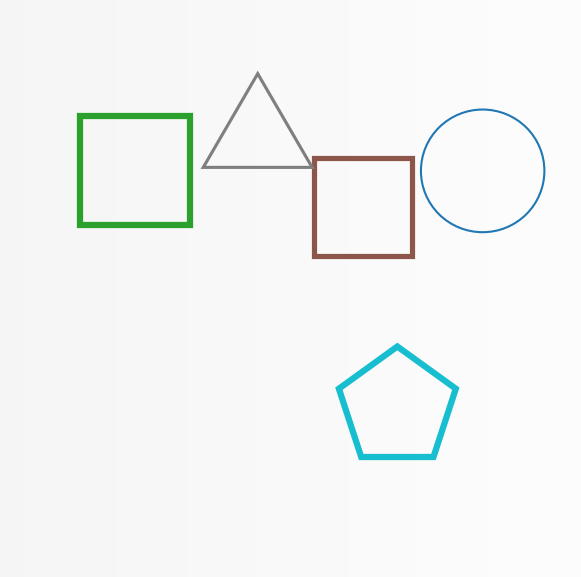[{"shape": "circle", "thickness": 1, "radius": 0.53, "center": [0.83, 0.703]}, {"shape": "square", "thickness": 3, "radius": 0.47, "center": [0.232, 0.704]}, {"shape": "square", "thickness": 2.5, "radius": 0.42, "center": [0.624, 0.641]}, {"shape": "triangle", "thickness": 1.5, "radius": 0.54, "center": [0.443, 0.763]}, {"shape": "pentagon", "thickness": 3, "radius": 0.53, "center": [0.684, 0.293]}]